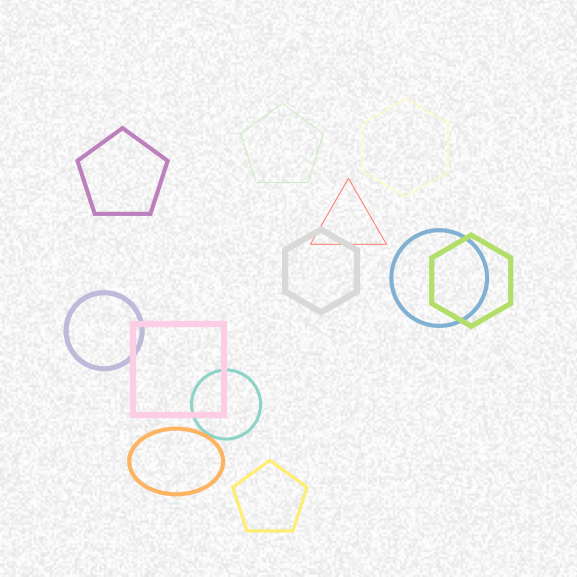[{"shape": "circle", "thickness": 1.5, "radius": 0.3, "center": [0.391, 0.299]}, {"shape": "hexagon", "thickness": 0.5, "radius": 0.42, "center": [0.703, 0.744]}, {"shape": "circle", "thickness": 2.5, "radius": 0.33, "center": [0.18, 0.426]}, {"shape": "triangle", "thickness": 0.5, "radius": 0.38, "center": [0.603, 0.614]}, {"shape": "circle", "thickness": 2, "radius": 0.41, "center": [0.761, 0.518]}, {"shape": "oval", "thickness": 2, "radius": 0.41, "center": [0.305, 0.2]}, {"shape": "hexagon", "thickness": 2.5, "radius": 0.39, "center": [0.816, 0.513]}, {"shape": "square", "thickness": 3, "radius": 0.39, "center": [0.309, 0.359]}, {"shape": "hexagon", "thickness": 3, "radius": 0.36, "center": [0.556, 0.53]}, {"shape": "pentagon", "thickness": 2, "radius": 0.41, "center": [0.212, 0.695]}, {"shape": "pentagon", "thickness": 0.5, "radius": 0.38, "center": [0.488, 0.744]}, {"shape": "pentagon", "thickness": 1.5, "radius": 0.34, "center": [0.467, 0.134]}]